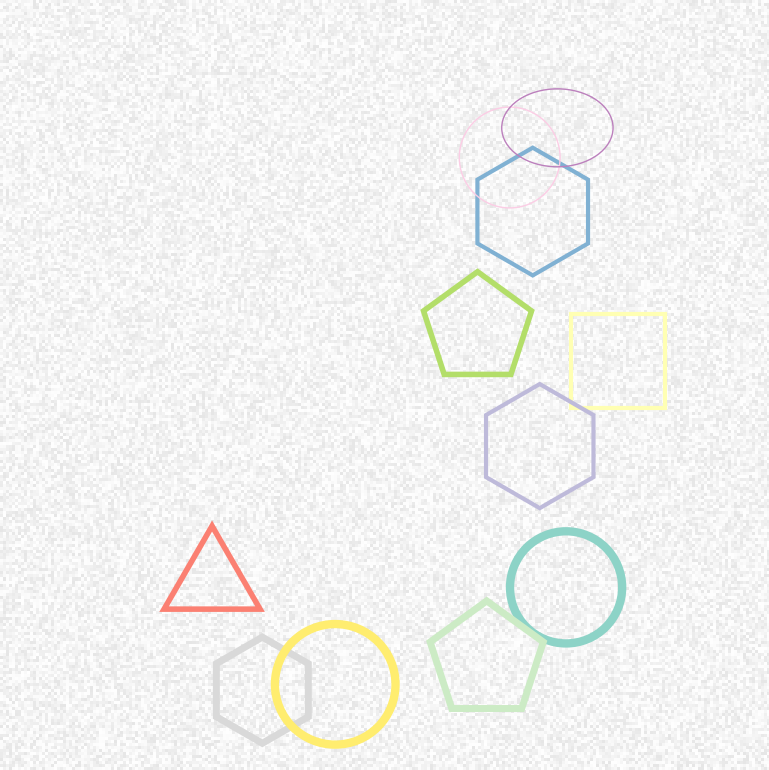[{"shape": "circle", "thickness": 3, "radius": 0.36, "center": [0.735, 0.237]}, {"shape": "square", "thickness": 1.5, "radius": 0.3, "center": [0.802, 0.531]}, {"shape": "hexagon", "thickness": 1.5, "radius": 0.4, "center": [0.701, 0.421]}, {"shape": "triangle", "thickness": 2, "radius": 0.36, "center": [0.275, 0.245]}, {"shape": "hexagon", "thickness": 1.5, "radius": 0.41, "center": [0.692, 0.725]}, {"shape": "pentagon", "thickness": 2, "radius": 0.37, "center": [0.62, 0.573]}, {"shape": "circle", "thickness": 0.5, "radius": 0.33, "center": [0.662, 0.795]}, {"shape": "hexagon", "thickness": 2.5, "radius": 0.34, "center": [0.341, 0.104]}, {"shape": "oval", "thickness": 0.5, "radius": 0.36, "center": [0.724, 0.834]}, {"shape": "pentagon", "thickness": 2.5, "radius": 0.39, "center": [0.632, 0.142]}, {"shape": "circle", "thickness": 3, "radius": 0.39, "center": [0.435, 0.111]}]